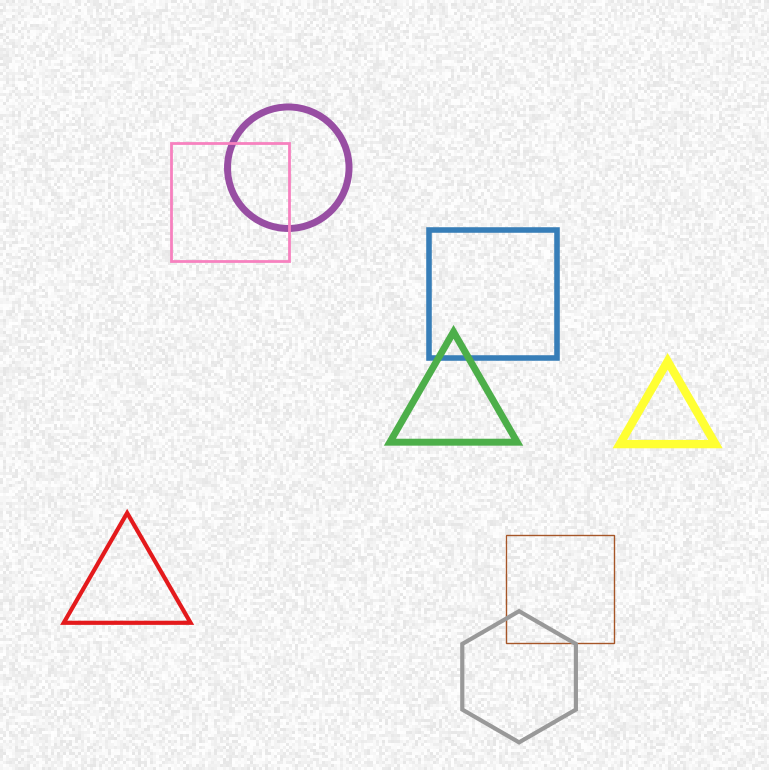[{"shape": "triangle", "thickness": 1.5, "radius": 0.48, "center": [0.165, 0.239]}, {"shape": "square", "thickness": 2, "radius": 0.42, "center": [0.64, 0.618]}, {"shape": "triangle", "thickness": 2.5, "radius": 0.48, "center": [0.589, 0.473]}, {"shape": "circle", "thickness": 2.5, "radius": 0.39, "center": [0.374, 0.782]}, {"shape": "triangle", "thickness": 3, "radius": 0.36, "center": [0.867, 0.459]}, {"shape": "square", "thickness": 0.5, "radius": 0.35, "center": [0.727, 0.235]}, {"shape": "square", "thickness": 1, "radius": 0.38, "center": [0.298, 0.737]}, {"shape": "hexagon", "thickness": 1.5, "radius": 0.43, "center": [0.674, 0.121]}]